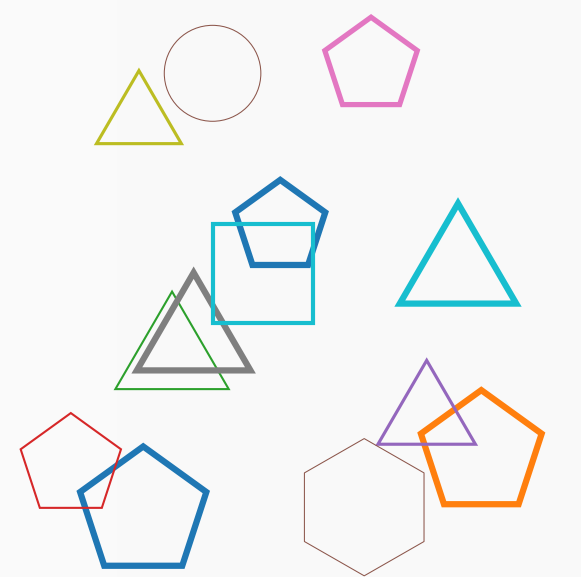[{"shape": "pentagon", "thickness": 3, "radius": 0.57, "center": [0.246, 0.112]}, {"shape": "pentagon", "thickness": 3, "radius": 0.41, "center": [0.482, 0.606]}, {"shape": "pentagon", "thickness": 3, "radius": 0.55, "center": [0.828, 0.214]}, {"shape": "triangle", "thickness": 1, "radius": 0.56, "center": [0.296, 0.382]}, {"shape": "pentagon", "thickness": 1, "radius": 0.45, "center": [0.122, 0.193]}, {"shape": "triangle", "thickness": 1.5, "radius": 0.48, "center": [0.734, 0.278]}, {"shape": "circle", "thickness": 0.5, "radius": 0.42, "center": [0.366, 0.872]}, {"shape": "hexagon", "thickness": 0.5, "radius": 0.59, "center": [0.627, 0.121]}, {"shape": "pentagon", "thickness": 2.5, "radius": 0.42, "center": [0.638, 0.886]}, {"shape": "triangle", "thickness": 3, "radius": 0.56, "center": [0.333, 0.414]}, {"shape": "triangle", "thickness": 1.5, "radius": 0.42, "center": [0.239, 0.793]}, {"shape": "triangle", "thickness": 3, "radius": 0.58, "center": [0.788, 0.531]}, {"shape": "square", "thickness": 2, "radius": 0.43, "center": [0.453, 0.526]}]